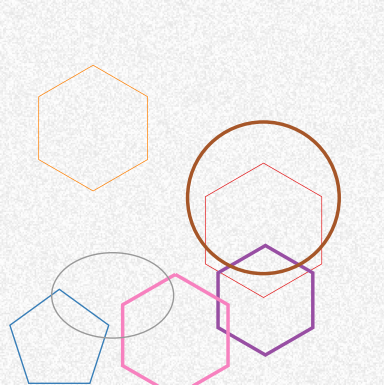[{"shape": "hexagon", "thickness": 0.5, "radius": 0.87, "center": [0.685, 0.402]}, {"shape": "pentagon", "thickness": 1, "radius": 0.67, "center": [0.154, 0.114]}, {"shape": "hexagon", "thickness": 2.5, "radius": 0.71, "center": [0.689, 0.22]}, {"shape": "hexagon", "thickness": 0.5, "radius": 0.82, "center": [0.242, 0.667]}, {"shape": "circle", "thickness": 2.5, "radius": 0.98, "center": [0.684, 0.486]}, {"shape": "hexagon", "thickness": 2.5, "radius": 0.79, "center": [0.455, 0.129]}, {"shape": "oval", "thickness": 1, "radius": 0.79, "center": [0.293, 0.233]}]